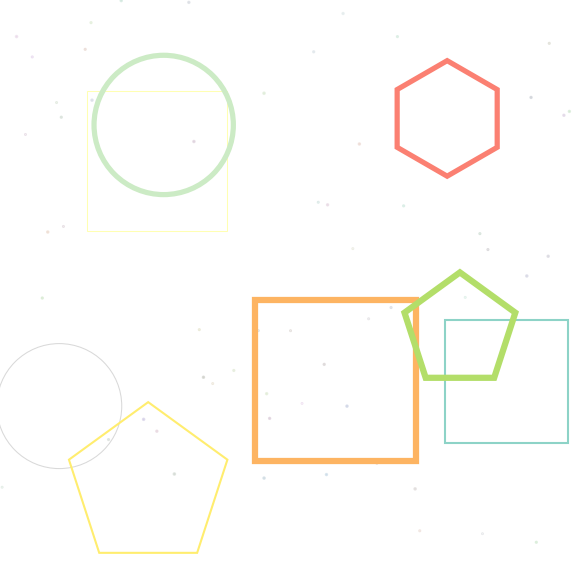[{"shape": "square", "thickness": 1, "radius": 0.53, "center": [0.877, 0.338]}, {"shape": "square", "thickness": 0.5, "radius": 0.6, "center": [0.271, 0.721]}, {"shape": "hexagon", "thickness": 2.5, "radius": 0.5, "center": [0.774, 0.794]}, {"shape": "square", "thickness": 3, "radius": 0.7, "center": [0.581, 0.341]}, {"shape": "pentagon", "thickness": 3, "radius": 0.5, "center": [0.796, 0.427]}, {"shape": "circle", "thickness": 0.5, "radius": 0.54, "center": [0.103, 0.296]}, {"shape": "circle", "thickness": 2.5, "radius": 0.6, "center": [0.283, 0.783]}, {"shape": "pentagon", "thickness": 1, "radius": 0.72, "center": [0.257, 0.159]}]